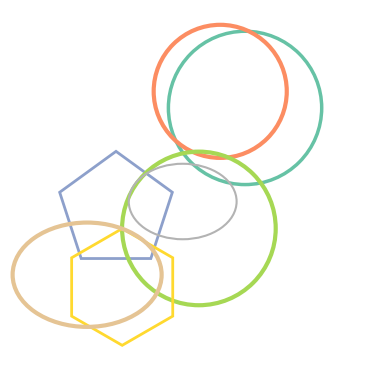[{"shape": "circle", "thickness": 2.5, "radius": 1.0, "center": [0.636, 0.72]}, {"shape": "circle", "thickness": 3, "radius": 0.86, "center": [0.572, 0.763]}, {"shape": "pentagon", "thickness": 2, "radius": 0.77, "center": [0.301, 0.453]}, {"shape": "circle", "thickness": 3, "radius": 1.0, "center": [0.517, 0.407]}, {"shape": "hexagon", "thickness": 2, "radius": 0.76, "center": [0.317, 0.255]}, {"shape": "oval", "thickness": 3, "radius": 0.97, "center": [0.226, 0.286]}, {"shape": "oval", "thickness": 1.5, "radius": 0.7, "center": [0.475, 0.477]}]